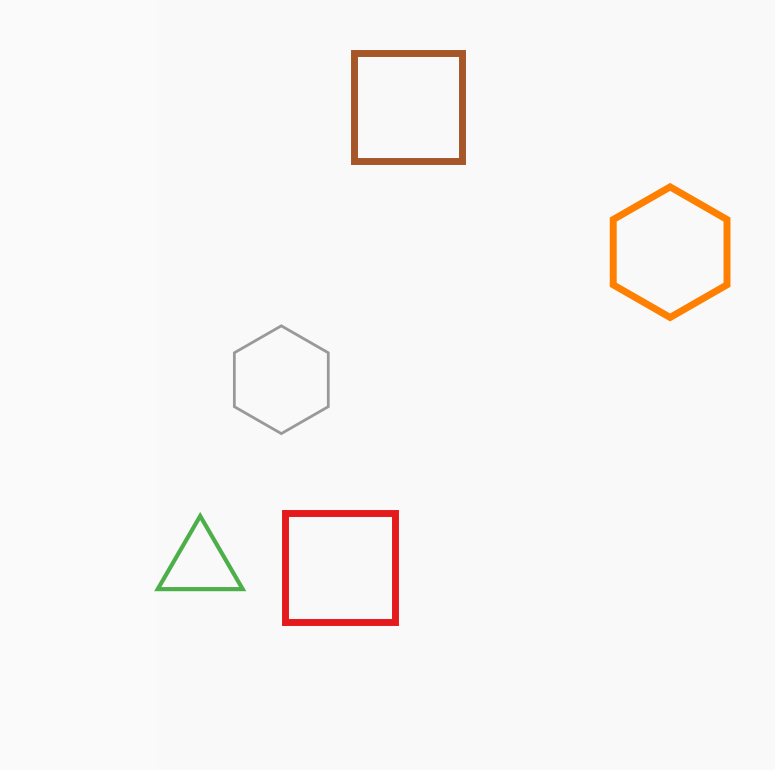[{"shape": "square", "thickness": 2.5, "radius": 0.36, "center": [0.438, 0.263]}, {"shape": "triangle", "thickness": 1.5, "radius": 0.32, "center": [0.258, 0.267]}, {"shape": "hexagon", "thickness": 2.5, "radius": 0.42, "center": [0.865, 0.673]}, {"shape": "square", "thickness": 2.5, "radius": 0.35, "center": [0.527, 0.861]}, {"shape": "hexagon", "thickness": 1, "radius": 0.35, "center": [0.363, 0.507]}]